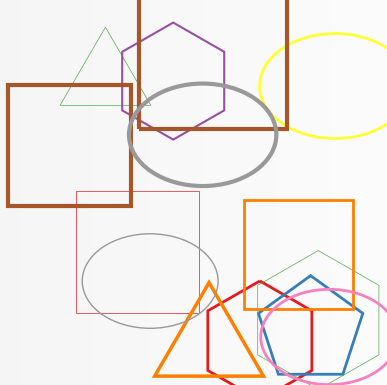[{"shape": "hexagon", "thickness": 2, "radius": 0.77, "center": [0.671, 0.115]}, {"shape": "square", "thickness": 0.5, "radius": 0.79, "center": [0.355, 0.346]}, {"shape": "pentagon", "thickness": 2, "radius": 0.71, "center": [0.802, 0.142]}, {"shape": "triangle", "thickness": 0.5, "radius": 0.68, "center": [0.272, 0.794]}, {"shape": "hexagon", "thickness": 0.5, "radius": 0.9, "center": [0.821, 0.169]}, {"shape": "hexagon", "thickness": 1.5, "radius": 0.76, "center": [0.447, 0.789]}, {"shape": "square", "thickness": 2, "radius": 0.71, "center": [0.77, 0.339]}, {"shape": "triangle", "thickness": 2.5, "radius": 0.81, "center": [0.54, 0.104]}, {"shape": "oval", "thickness": 2, "radius": 0.97, "center": [0.865, 0.777]}, {"shape": "square", "thickness": 3, "radius": 0.96, "center": [0.55, 0.856]}, {"shape": "square", "thickness": 3, "radius": 0.79, "center": [0.179, 0.622]}, {"shape": "oval", "thickness": 2, "radius": 0.88, "center": [0.85, 0.125]}, {"shape": "oval", "thickness": 3, "radius": 0.95, "center": [0.523, 0.65]}, {"shape": "oval", "thickness": 1, "radius": 0.88, "center": [0.388, 0.27]}]